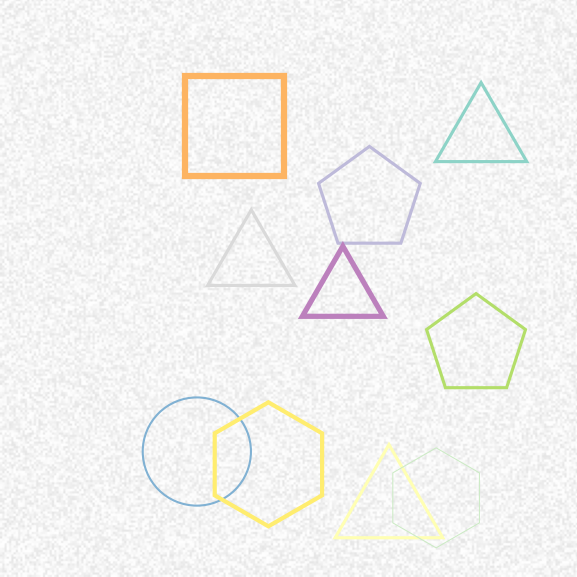[{"shape": "triangle", "thickness": 1.5, "radius": 0.46, "center": [0.833, 0.765]}, {"shape": "triangle", "thickness": 1.5, "radius": 0.54, "center": [0.674, 0.122]}, {"shape": "pentagon", "thickness": 1.5, "radius": 0.46, "center": [0.64, 0.653]}, {"shape": "circle", "thickness": 1, "radius": 0.47, "center": [0.341, 0.217]}, {"shape": "square", "thickness": 3, "radius": 0.43, "center": [0.406, 0.781]}, {"shape": "pentagon", "thickness": 1.5, "radius": 0.45, "center": [0.824, 0.401]}, {"shape": "triangle", "thickness": 1.5, "radius": 0.44, "center": [0.435, 0.549]}, {"shape": "triangle", "thickness": 2.5, "radius": 0.4, "center": [0.594, 0.492]}, {"shape": "hexagon", "thickness": 0.5, "radius": 0.43, "center": [0.755, 0.137]}, {"shape": "hexagon", "thickness": 2, "radius": 0.54, "center": [0.465, 0.195]}]